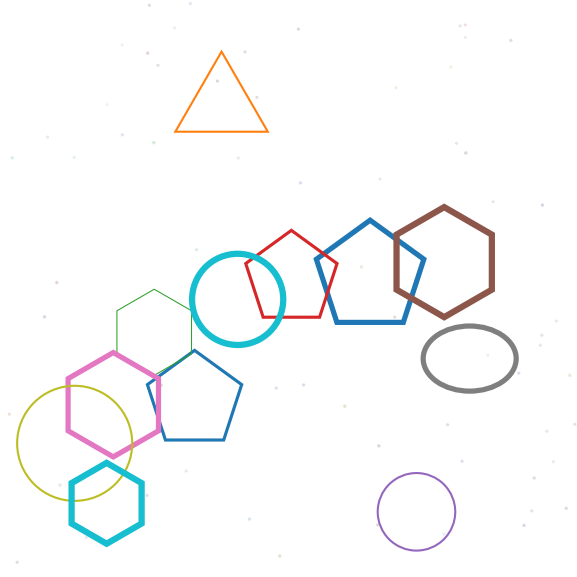[{"shape": "pentagon", "thickness": 1.5, "radius": 0.43, "center": [0.337, 0.307]}, {"shape": "pentagon", "thickness": 2.5, "radius": 0.49, "center": [0.641, 0.52]}, {"shape": "triangle", "thickness": 1, "radius": 0.46, "center": [0.384, 0.817]}, {"shape": "hexagon", "thickness": 0.5, "radius": 0.37, "center": [0.267, 0.424]}, {"shape": "pentagon", "thickness": 1.5, "radius": 0.42, "center": [0.505, 0.517]}, {"shape": "circle", "thickness": 1, "radius": 0.34, "center": [0.721, 0.113]}, {"shape": "hexagon", "thickness": 3, "radius": 0.48, "center": [0.769, 0.545]}, {"shape": "hexagon", "thickness": 2.5, "radius": 0.45, "center": [0.196, 0.298]}, {"shape": "oval", "thickness": 2.5, "radius": 0.4, "center": [0.813, 0.378]}, {"shape": "circle", "thickness": 1, "radius": 0.5, "center": [0.129, 0.231]}, {"shape": "hexagon", "thickness": 3, "radius": 0.35, "center": [0.185, 0.128]}, {"shape": "circle", "thickness": 3, "radius": 0.39, "center": [0.412, 0.481]}]